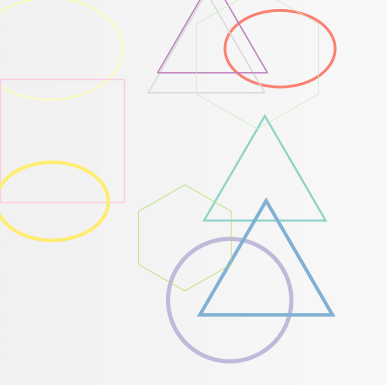[{"shape": "triangle", "thickness": 1.5, "radius": 0.91, "center": [0.684, 0.518]}, {"shape": "oval", "thickness": 1, "radius": 0.94, "center": [0.129, 0.873]}, {"shape": "circle", "thickness": 3, "radius": 0.8, "center": [0.593, 0.22]}, {"shape": "oval", "thickness": 2, "radius": 0.71, "center": [0.723, 0.873]}, {"shape": "triangle", "thickness": 2.5, "radius": 0.99, "center": [0.687, 0.281]}, {"shape": "hexagon", "thickness": 0.5, "radius": 0.69, "center": [0.477, 0.382]}, {"shape": "square", "thickness": 1, "radius": 0.8, "center": [0.159, 0.636]}, {"shape": "triangle", "thickness": 1, "radius": 0.87, "center": [0.533, 0.846]}, {"shape": "triangle", "thickness": 1, "radius": 0.82, "center": [0.548, 0.893]}, {"shape": "hexagon", "thickness": 0.5, "radius": 0.91, "center": [0.664, 0.847]}, {"shape": "oval", "thickness": 2.5, "radius": 0.72, "center": [0.135, 0.477]}]